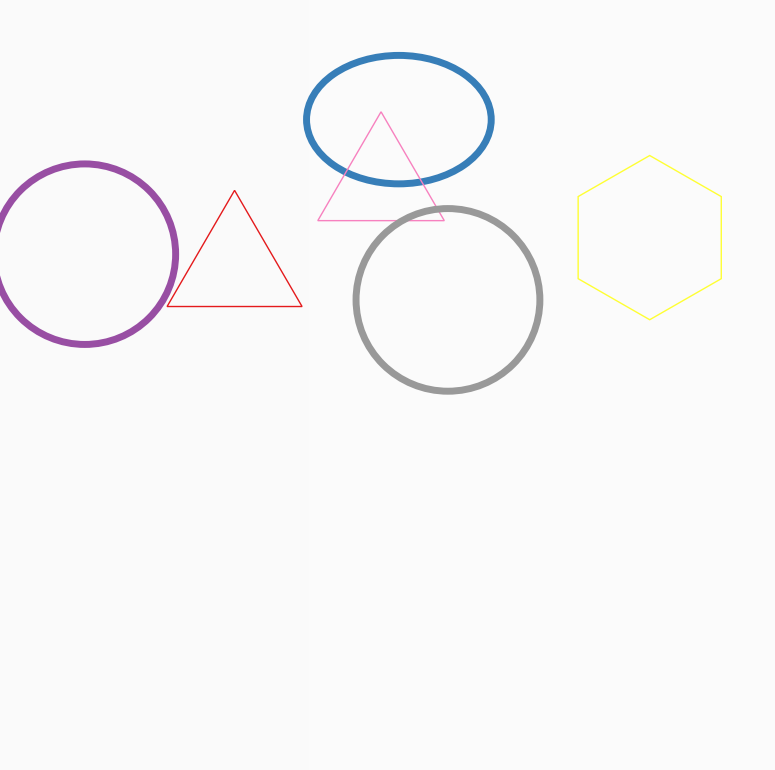[{"shape": "triangle", "thickness": 0.5, "radius": 0.5, "center": [0.303, 0.652]}, {"shape": "oval", "thickness": 2.5, "radius": 0.6, "center": [0.515, 0.845]}, {"shape": "circle", "thickness": 2.5, "radius": 0.59, "center": [0.109, 0.67]}, {"shape": "hexagon", "thickness": 0.5, "radius": 0.53, "center": [0.838, 0.691]}, {"shape": "triangle", "thickness": 0.5, "radius": 0.47, "center": [0.492, 0.761]}, {"shape": "circle", "thickness": 2.5, "radius": 0.59, "center": [0.578, 0.611]}]